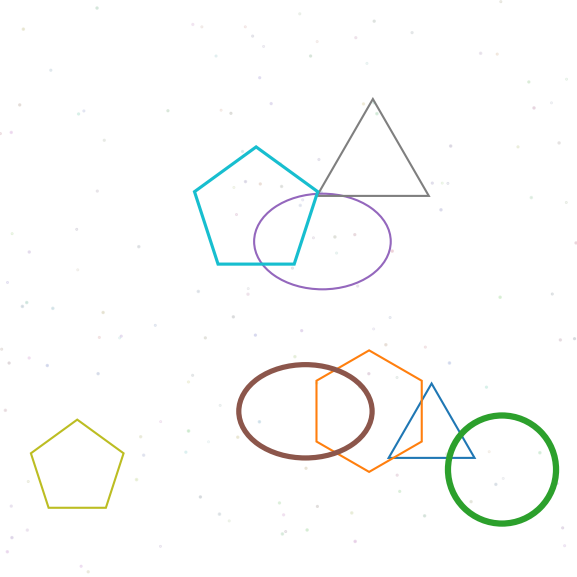[{"shape": "triangle", "thickness": 1, "radius": 0.43, "center": [0.747, 0.249]}, {"shape": "hexagon", "thickness": 1, "radius": 0.53, "center": [0.639, 0.287]}, {"shape": "circle", "thickness": 3, "radius": 0.47, "center": [0.869, 0.186]}, {"shape": "oval", "thickness": 1, "radius": 0.59, "center": [0.558, 0.581]}, {"shape": "oval", "thickness": 2.5, "radius": 0.58, "center": [0.529, 0.287]}, {"shape": "triangle", "thickness": 1, "radius": 0.56, "center": [0.646, 0.716]}, {"shape": "pentagon", "thickness": 1, "radius": 0.42, "center": [0.134, 0.188]}, {"shape": "pentagon", "thickness": 1.5, "radius": 0.56, "center": [0.443, 0.633]}]